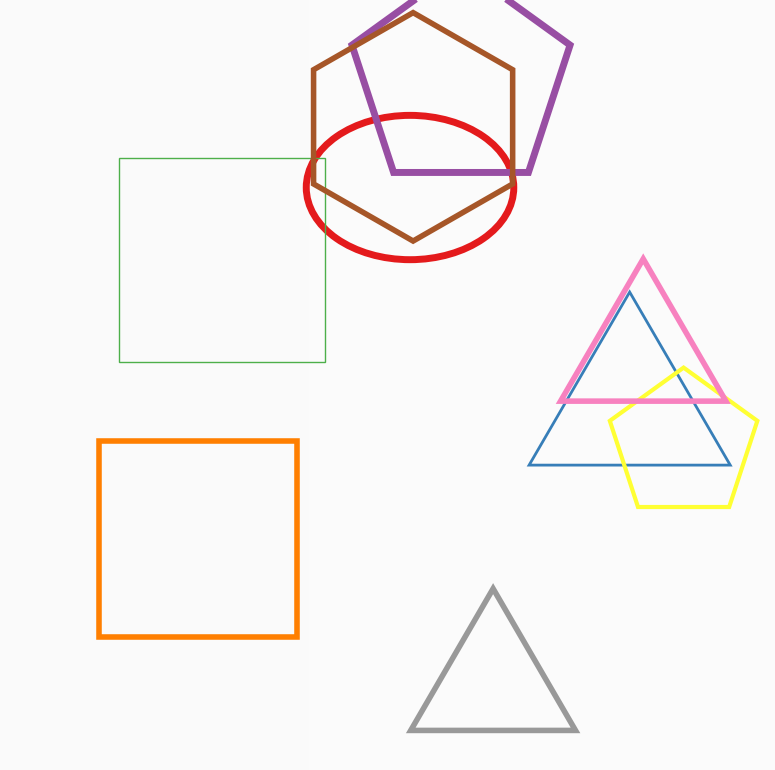[{"shape": "oval", "thickness": 2.5, "radius": 0.67, "center": [0.529, 0.756]}, {"shape": "triangle", "thickness": 1, "radius": 0.75, "center": [0.812, 0.471]}, {"shape": "square", "thickness": 0.5, "radius": 0.66, "center": [0.286, 0.662]}, {"shape": "pentagon", "thickness": 2.5, "radius": 0.74, "center": [0.595, 0.896]}, {"shape": "square", "thickness": 2, "radius": 0.64, "center": [0.255, 0.3]}, {"shape": "pentagon", "thickness": 1.5, "radius": 0.5, "center": [0.882, 0.423]}, {"shape": "hexagon", "thickness": 2, "radius": 0.74, "center": [0.533, 0.835]}, {"shape": "triangle", "thickness": 2, "radius": 0.62, "center": [0.83, 0.541]}, {"shape": "triangle", "thickness": 2, "radius": 0.61, "center": [0.636, 0.113]}]